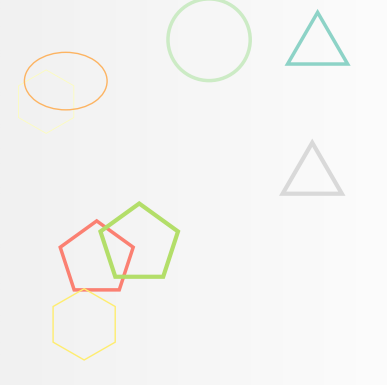[{"shape": "triangle", "thickness": 2.5, "radius": 0.45, "center": [0.82, 0.878]}, {"shape": "hexagon", "thickness": 0.5, "radius": 0.41, "center": [0.119, 0.736]}, {"shape": "pentagon", "thickness": 2.5, "radius": 0.5, "center": [0.25, 0.327]}, {"shape": "oval", "thickness": 1, "radius": 0.53, "center": [0.17, 0.789]}, {"shape": "pentagon", "thickness": 3, "radius": 0.53, "center": [0.359, 0.366]}, {"shape": "triangle", "thickness": 3, "radius": 0.44, "center": [0.806, 0.541]}, {"shape": "circle", "thickness": 2.5, "radius": 0.53, "center": [0.54, 0.897]}, {"shape": "hexagon", "thickness": 1, "radius": 0.46, "center": [0.217, 0.158]}]